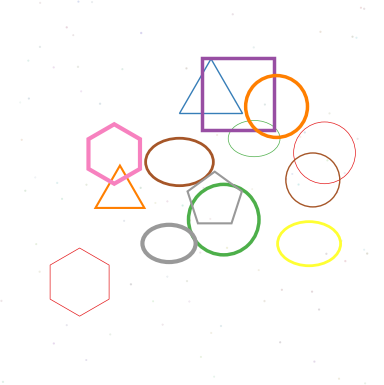[{"shape": "hexagon", "thickness": 0.5, "radius": 0.44, "center": [0.207, 0.267]}, {"shape": "circle", "thickness": 0.5, "radius": 0.4, "center": [0.843, 0.603]}, {"shape": "triangle", "thickness": 1, "radius": 0.47, "center": [0.548, 0.753]}, {"shape": "oval", "thickness": 0.5, "radius": 0.34, "center": [0.66, 0.64]}, {"shape": "circle", "thickness": 2.5, "radius": 0.46, "center": [0.581, 0.43]}, {"shape": "square", "thickness": 2.5, "radius": 0.47, "center": [0.617, 0.756]}, {"shape": "triangle", "thickness": 1.5, "radius": 0.37, "center": [0.312, 0.497]}, {"shape": "circle", "thickness": 2.5, "radius": 0.4, "center": [0.718, 0.723]}, {"shape": "oval", "thickness": 2, "radius": 0.41, "center": [0.803, 0.367]}, {"shape": "oval", "thickness": 2, "radius": 0.44, "center": [0.466, 0.579]}, {"shape": "circle", "thickness": 1, "radius": 0.35, "center": [0.812, 0.533]}, {"shape": "hexagon", "thickness": 3, "radius": 0.39, "center": [0.297, 0.6]}, {"shape": "pentagon", "thickness": 1.5, "radius": 0.37, "center": [0.558, 0.48]}, {"shape": "oval", "thickness": 3, "radius": 0.35, "center": [0.439, 0.368]}]